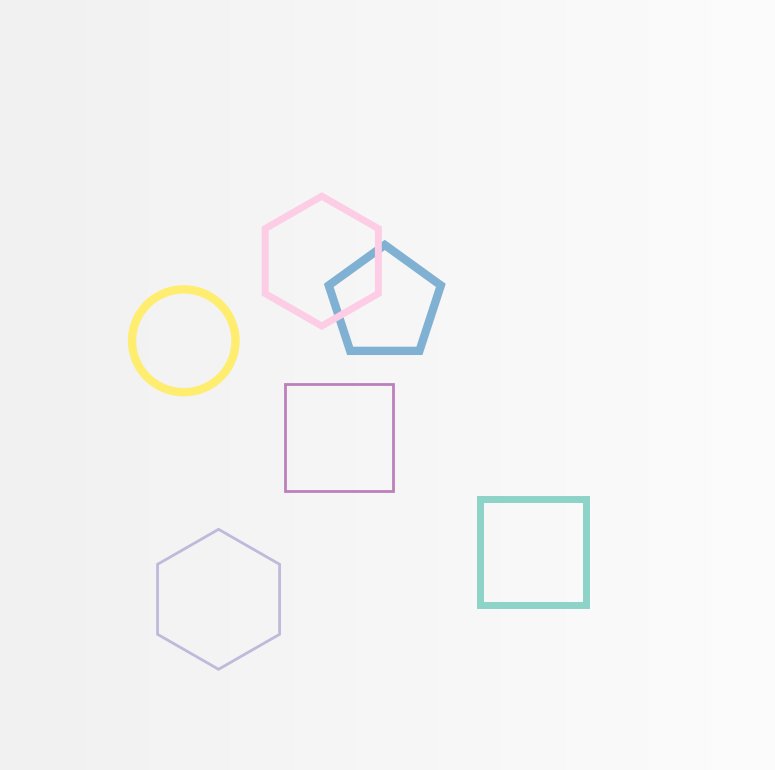[{"shape": "square", "thickness": 2.5, "radius": 0.34, "center": [0.688, 0.283]}, {"shape": "hexagon", "thickness": 1, "radius": 0.45, "center": [0.282, 0.222]}, {"shape": "pentagon", "thickness": 3, "radius": 0.38, "center": [0.497, 0.606]}, {"shape": "hexagon", "thickness": 2.5, "radius": 0.42, "center": [0.415, 0.661]}, {"shape": "square", "thickness": 1, "radius": 0.35, "center": [0.437, 0.432]}, {"shape": "circle", "thickness": 3, "radius": 0.33, "center": [0.237, 0.557]}]